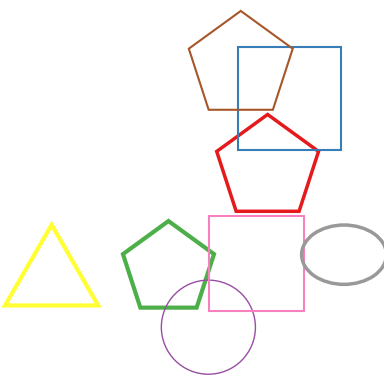[{"shape": "pentagon", "thickness": 2.5, "radius": 0.7, "center": [0.695, 0.564]}, {"shape": "square", "thickness": 1.5, "radius": 0.67, "center": [0.752, 0.745]}, {"shape": "pentagon", "thickness": 3, "radius": 0.62, "center": [0.438, 0.302]}, {"shape": "circle", "thickness": 1, "radius": 0.61, "center": [0.541, 0.15]}, {"shape": "triangle", "thickness": 3, "radius": 0.7, "center": [0.134, 0.276]}, {"shape": "pentagon", "thickness": 1.5, "radius": 0.71, "center": [0.625, 0.83]}, {"shape": "square", "thickness": 1.5, "radius": 0.62, "center": [0.667, 0.316]}, {"shape": "oval", "thickness": 2.5, "radius": 0.55, "center": [0.894, 0.338]}]